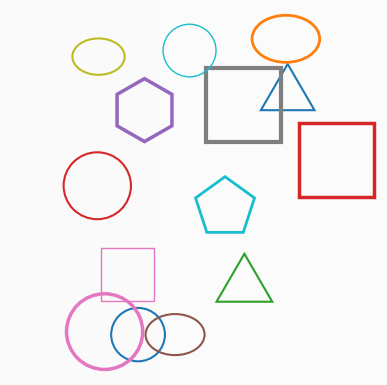[{"shape": "triangle", "thickness": 1.5, "radius": 0.4, "center": [0.742, 0.754]}, {"shape": "circle", "thickness": 1.5, "radius": 0.35, "center": [0.356, 0.131]}, {"shape": "oval", "thickness": 2, "radius": 0.44, "center": [0.738, 0.899]}, {"shape": "triangle", "thickness": 1.5, "radius": 0.41, "center": [0.631, 0.258]}, {"shape": "circle", "thickness": 1.5, "radius": 0.43, "center": [0.251, 0.518]}, {"shape": "square", "thickness": 2.5, "radius": 0.48, "center": [0.869, 0.584]}, {"shape": "hexagon", "thickness": 2.5, "radius": 0.41, "center": [0.373, 0.714]}, {"shape": "oval", "thickness": 1.5, "radius": 0.38, "center": [0.452, 0.131]}, {"shape": "circle", "thickness": 2.5, "radius": 0.49, "center": [0.27, 0.139]}, {"shape": "square", "thickness": 1, "radius": 0.34, "center": [0.329, 0.286]}, {"shape": "square", "thickness": 3, "radius": 0.49, "center": [0.628, 0.727]}, {"shape": "oval", "thickness": 1.5, "radius": 0.34, "center": [0.254, 0.853]}, {"shape": "circle", "thickness": 1, "radius": 0.34, "center": [0.489, 0.869]}, {"shape": "pentagon", "thickness": 2, "radius": 0.4, "center": [0.581, 0.461]}]